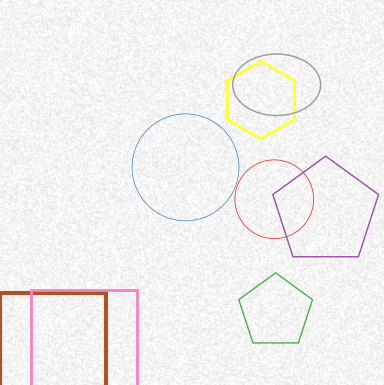[{"shape": "circle", "thickness": 0.5, "radius": 0.51, "center": [0.712, 0.482]}, {"shape": "circle", "thickness": 0.5, "radius": 0.69, "center": [0.482, 0.565]}, {"shape": "pentagon", "thickness": 1, "radius": 0.5, "center": [0.716, 0.191]}, {"shape": "pentagon", "thickness": 1, "radius": 0.72, "center": [0.846, 0.45]}, {"shape": "hexagon", "thickness": 2, "radius": 0.5, "center": [0.678, 0.74]}, {"shape": "square", "thickness": 3, "radius": 0.69, "center": [0.137, 0.101]}, {"shape": "square", "thickness": 2, "radius": 0.69, "center": [0.217, 0.11]}, {"shape": "oval", "thickness": 1, "radius": 0.57, "center": [0.719, 0.78]}]